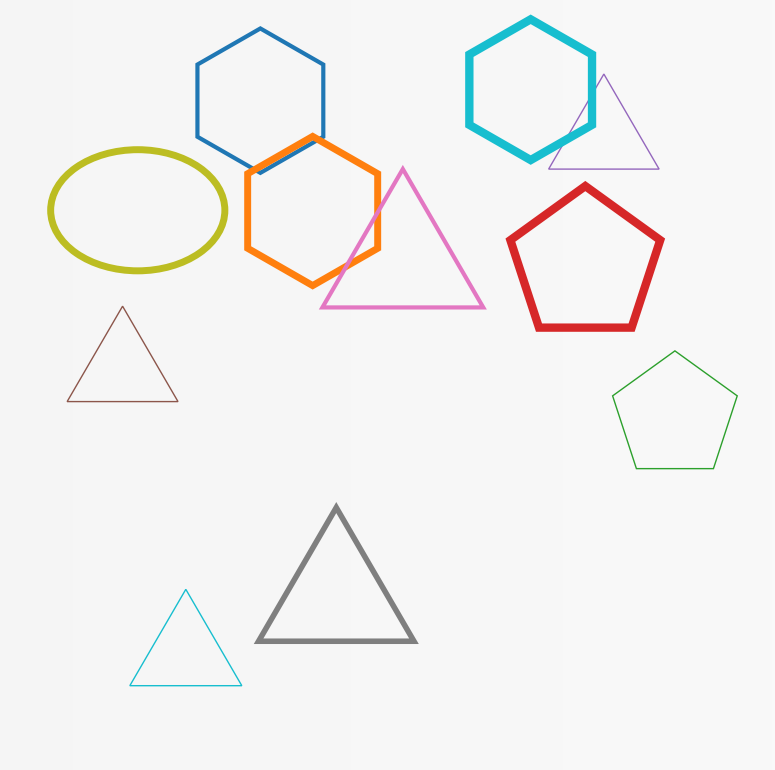[{"shape": "hexagon", "thickness": 1.5, "radius": 0.47, "center": [0.336, 0.869]}, {"shape": "hexagon", "thickness": 2.5, "radius": 0.48, "center": [0.403, 0.726]}, {"shape": "pentagon", "thickness": 0.5, "radius": 0.42, "center": [0.871, 0.46]}, {"shape": "pentagon", "thickness": 3, "radius": 0.51, "center": [0.755, 0.657]}, {"shape": "triangle", "thickness": 0.5, "radius": 0.41, "center": [0.779, 0.822]}, {"shape": "triangle", "thickness": 0.5, "radius": 0.41, "center": [0.158, 0.52]}, {"shape": "triangle", "thickness": 1.5, "radius": 0.6, "center": [0.52, 0.661]}, {"shape": "triangle", "thickness": 2, "radius": 0.58, "center": [0.434, 0.225]}, {"shape": "oval", "thickness": 2.5, "radius": 0.56, "center": [0.178, 0.727]}, {"shape": "triangle", "thickness": 0.5, "radius": 0.42, "center": [0.24, 0.151]}, {"shape": "hexagon", "thickness": 3, "radius": 0.46, "center": [0.685, 0.884]}]